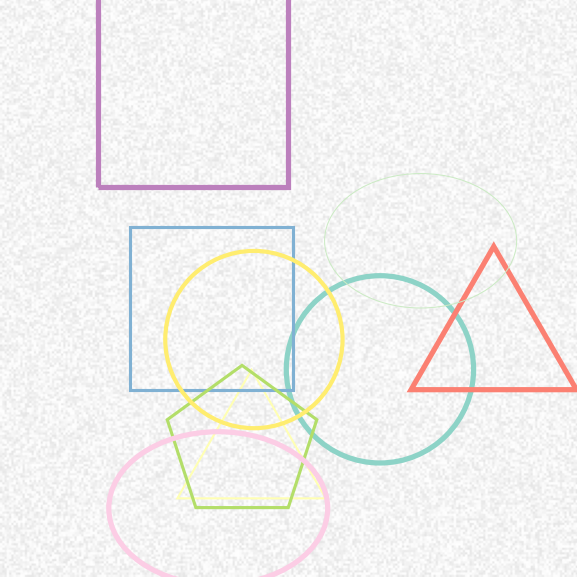[{"shape": "circle", "thickness": 2.5, "radius": 0.81, "center": [0.658, 0.36]}, {"shape": "triangle", "thickness": 1, "radius": 0.74, "center": [0.436, 0.21]}, {"shape": "triangle", "thickness": 2.5, "radius": 0.83, "center": [0.855, 0.407]}, {"shape": "square", "thickness": 1.5, "radius": 0.71, "center": [0.367, 0.464]}, {"shape": "pentagon", "thickness": 1.5, "radius": 0.68, "center": [0.419, 0.23]}, {"shape": "oval", "thickness": 2.5, "radius": 0.95, "center": [0.378, 0.119]}, {"shape": "square", "thickness": 2.5, "radius": 0.82, "center": [0.334, 0.839]}, {"shape": "oval", "thickness": 0.5, "radius": 0.83, "center": [0.728, 0.582]}, {"shape": "circle", "thickness": 2, "radius": 0.77, "center": [0.44, 0.411]}]